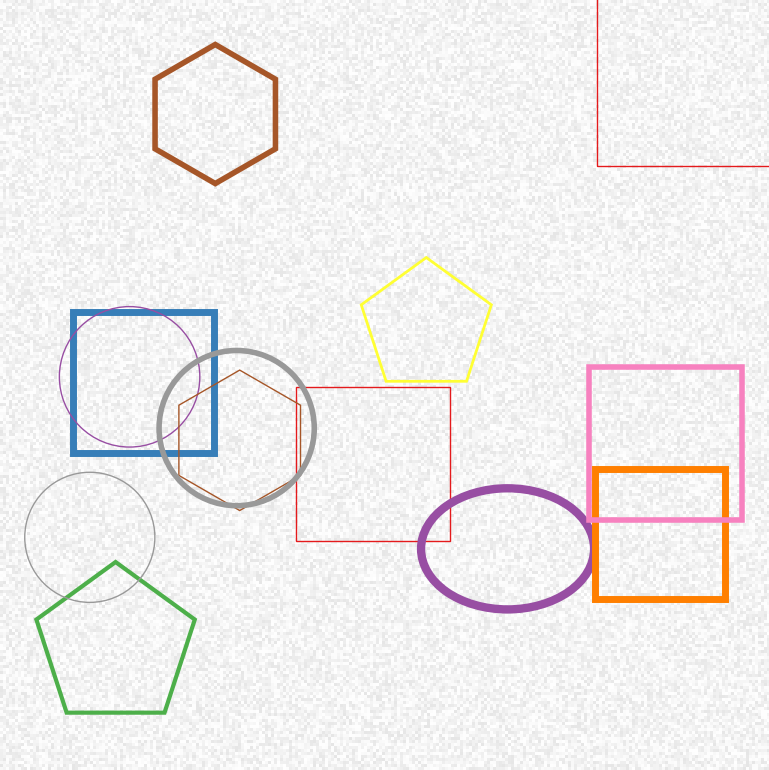[{"shape": "square", "thickness": 0.5, "radius": 0.5, "center": [0.485, 0.397]}, {"shape": "square", "thickness": 0.5, "radius": 0.56, "center": [0.887, 0.897]}, {"shape": "square", "thickness": 2.5, "radius": 0.46, "center": [0.186, 0.503]}, {"shape": "pentagon", "thickness": 1.5, "radius": 0.54, "center": [0.15, 0.162]}, {"shape": "circle", "thickness": 0.5, "radius": 0.46, "center": [0.168, 0.511]}, {"shape": "oval", "thickness": 3, "radius": 0.56, "center": [0.659, 0.287]}, {"shape": "square", "thickness": 2.5, "radius": 0.42, "center": [0.857, 0.306]}, {"shape": "pentagon", "thickness": 1, "radius": 0.44, "center": [0.554, 0.577]}, {"shape": "hexagon", "thickness": 0.5, "radius": 0.46, "center": [0.311, 0.428]}, {"shape": "hexagon", "thickness": 2, "radius": 0.45, "center": [0.28, 0.852]}, {"shape": "square", "thickness": 2, "radius": 0.49, "center": [0.864, 0.424]}, {"shape": "circle", "thickness": 2, "radius": 0.5, "center": [0.307, 0.444]}, {"shape": "circle", "thickness": 0.5, "radius": 0.42, "center": [0.117, 0.302]}]